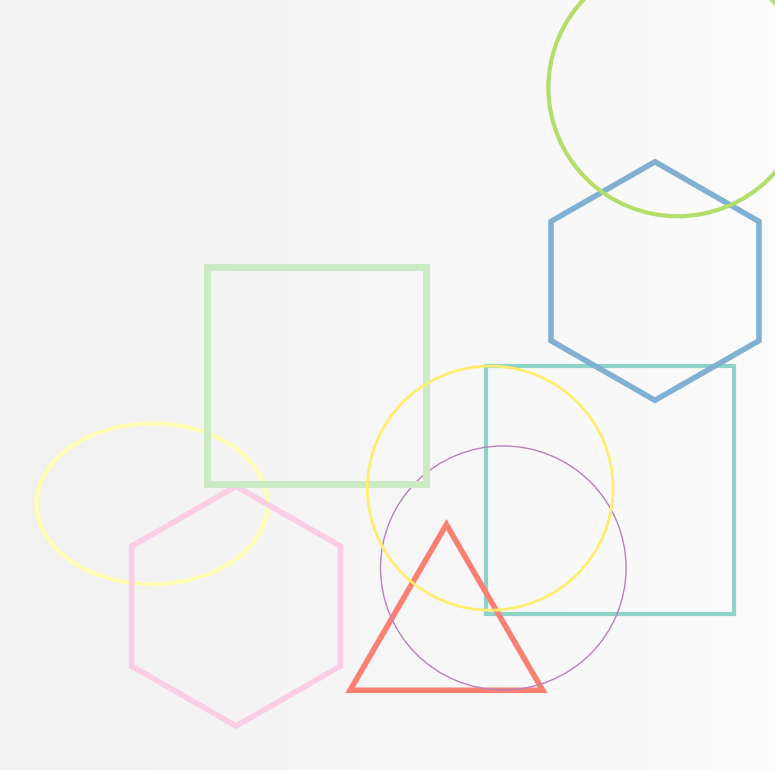[{"shape": "square", "thickness": 1.5, "radius": 0.8, "center": [0.787, 0.364]}, {"shape": "oval", "thickness": 1.5, "radius": 0.75, "center": [0.196, 0.346]}, {"shape": "triangle", "thickness": 2, "radius": 0.72, "center": [0.576, 0.175]}, {"shape": "hexagon", "thickness": 2, "radius": 0.77, "center": [0.845, 0.635]}, {"shape": "circle", "thickness": 1.5, "radius": 0.83, "center": [0.874, 0.886]}, {"shape": "hexagon", "thickness": 2, "radius": 0.78, "center": [0.305, 0.213]}, {"shape": "circle", "thickness": 0.5, "radius": 0.79, "center": [0.649, 0.262]}, {"shape": "square", "thickness": 2.5, "radius": 0.7, "center": [0.409, 0.512]}, {"shape": "circle", "thickness": 1, "radius": 0.79, "center": [0.633, 0.366]}]